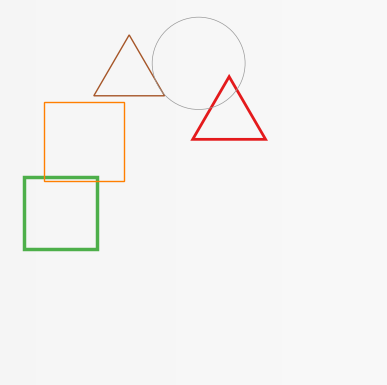[{"shape": "triangle", "thickness": 2, "radius": 0.54, "center": [0.591, 0.692]}, {"shape": "square", "thickness": 2.5, "radius": 0.47, "center": [0.156, 0.447]}, {"shape": "square", "thickness": 1, "radius": 0.52, "center": [0.218, 0.632]}, {"shape": "triangle", "thickness": 1, "radius": 0.53, "center": [0.333, 0.804]}, {"shape": "circle", "thickness": 0.5, "radius": 0.6, "center": [0.513, 0.836]}]